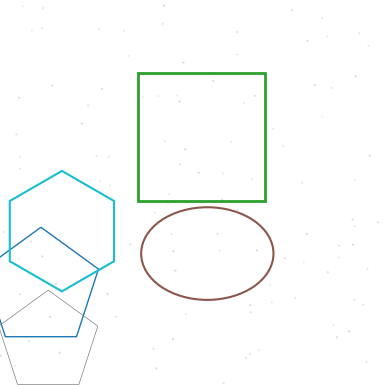[{"shape": "pentagon", "thickness": 1, "radius": 0.79, "center": [0.106, 0.253]}, {"shape": "square", "thickness": 2, "radius": 0.83, "center": [0.524, 0.644]}, {"shape": "oval", "thickness": 1.5, "radius": 0.86, "center": [0.539, 0.341]}, {"shape": "pentagon", "thickness": 0.5, "radius": 0.68, "center": [0.125, 0.111]}, {"shape": "hexagon", "thickness": 1.5, "radius": 0.78, "center": [0.161, 0.4]}]